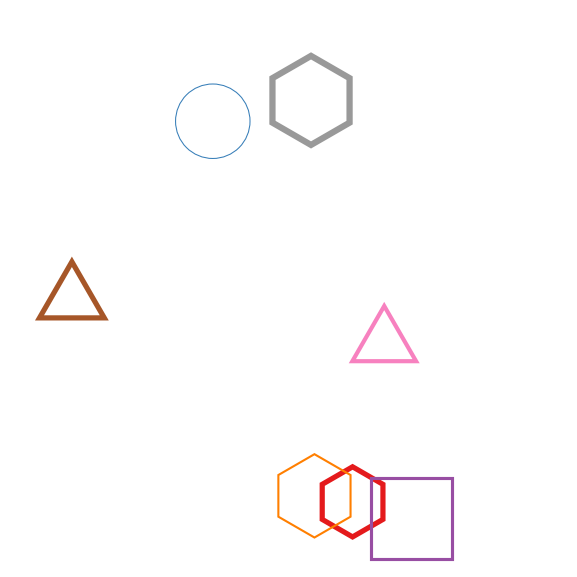[{"shape": "hexagon", "thickness": 2.5, "radius": 0.3, "center": [0.611, 0.13]}, {"shape": "circle", "thickness": 0.5, "radius": 0.32, "center": [0.368, 0.789]}, {"shape": "square", "thickness": 1.5, "radius": 0.35, "center": [0.713, 0.101]}, {"shape": "hexagon", "thickness": 1, "radius": 0.36, "center": [0.545, 0.141]}, {"shape": "triangle", "thickness": 2.5, "radius": 0.32, "center": [0.124, 0.481]}, {"shape": "triangle", "thickness": 2, "radius": 0.32, "center": [0.665, 0.406]}, {"shape": "hexagon", "thickness": 3, "radius": 0.39, "center": [0.539, 0.825]}]